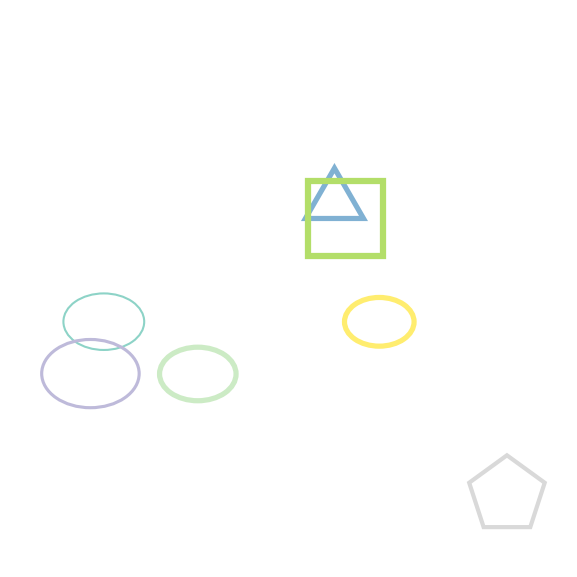[{"shape": "oval", "thickness": 1, "radius": 0.35, "center": [0.18, 0.442]}, {"shape": "oval", "thickness": 1.5, "radius": 0.42, "center": [0.157, 0.352]}, {"shape": "triangle", "thickness": 2.5, "radius": 0.29, "center": [0.579, 0.65]}, {"shape": "square", "thickness": 3, "radius": 0.32, "center": [0.598, 0.621]}, {"shape": "pentagon", "thickness": 2, "radius": 0.34, "center": [0.878, 0.142]}, {"shape": "oval", "thickness": 2.5, "radius": 0.33, "center": [0.343, 0.352]}, {"shape": "oval", "thickness": 2.5, "radius": 0.3, "center": [0.657, 0.442]}]